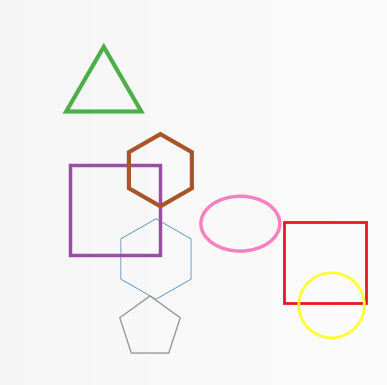[{"shape": "square", "thickness": 2, "radius": 0.53, "center": [0.838, 0.317]}, {"shape": "hexagon", "thickness": 0.5, "radius": 0.52, "center": [0.402, 0.327]}, {"shape": "triangle", "thickness": 3, "radius": 0.56, "center": [0.268, 0.766]}, {"shape": "square", "thickness": 2.5, "radius": 0.59, "center": [0.297, 0.455]}, {"shape": "circle", "thickness": 2, "radius": 0.42, "center": [0.856, 0.207]}, {"shape": "hexagon", "thickness": 3, "radius": 0.47, "center": [0.414, 0.558]}, {"shape": "oval", "thickness": 2.5, "radius": 0.51, "center": [0.62, 0.419]}, {"shape": "pentagon", "thickness": 1, "radius": 0.41, "center": [0.387, 0.149]}]